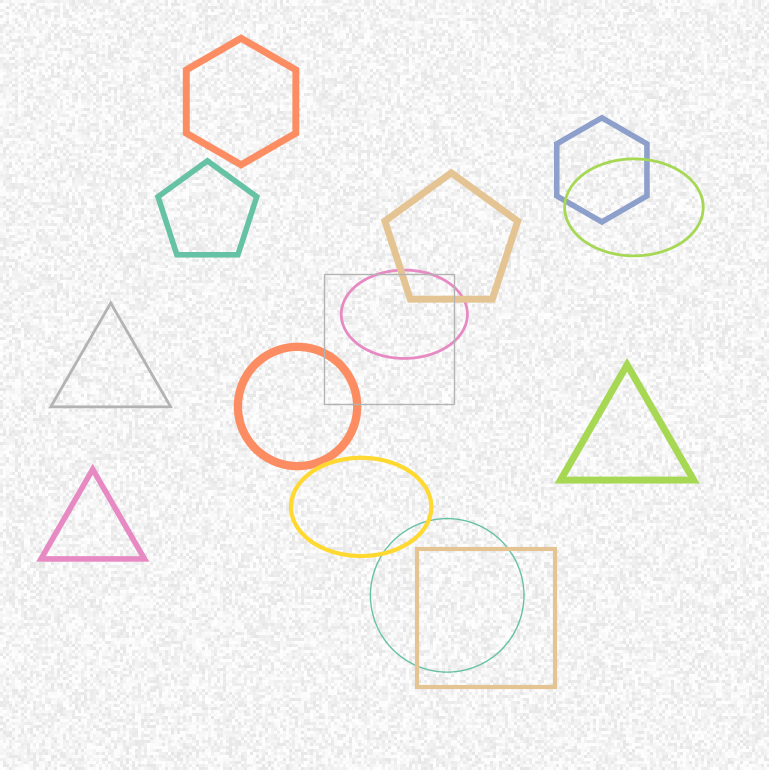[{"shape": "circle", "thickness": 0.5, "radius": 0.5, "center": [0.581, 0.227]}, {"shape": "pentagon", "thickness": 2, "radius": 0.34, "center": [0.269, 0.724]}, {"shape": "circle", "thickness": 3, "radius": 0.39, "center": [0.386, 0.472]}, {"shape": "hexagon", "thickness": 2.5, "radius": 0.41, "center": [0.313, 0.868]}, {"shape": "hexagon", "thickness": 2, "radius": 0.34, "center": [0.782, 0.779]}, {"shape": "triangle", "thickness": 2, "radius": 0.39, "center": [0.12, 0.313]}, {"shape": "oval", "thickness": 1, "radius": 0.41, "center": [0.525, 0.592]}, {"shape": "triangle", "thickness": 2.5, "radius": 0.5, "center": [0.814, 0.426]}, {"shape": "oval", "thickness": 1, "radius": 0.45, "center": [0.823, 0.731]}, {"shape": "oval", "thickness": 1.5, "radius": 0.46, "center": [0.469, 0.342]}, {"shape": "pentagon", "thickness": 2.5, "radius": 0.45, "center": [0.586, 0.685]}, {"shape": "square", "thickness": 1.5, "radius": 0.45, "center": [0.631, 0.198]}, {"shape": "triangle", "thickness": 1, "radius": 0.45, "center": [0.144, 0.517]}, {"shape": "square", "thickness": 0.5, "radius": 0.42, "center": [0.505, 0.56]}]